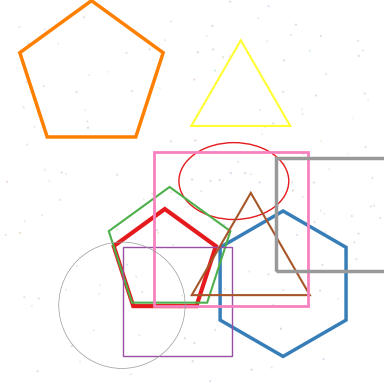[{"shape": "pentagon", "thickness": 3, "radius": 0.7, "center": [0.428, 0.318]}, {"shape": "oval", "thickness": 1, "radius": 0.71, "center": [0.607, 0.53]}, {"shape": "hexagon", "thickness": 2.5, "radius": 0.94, "center": [0.735, 0.263]}, {"shape": "pentagon", "thickness": 1.5, "radius": 0.83, "center": [0.44, 0.348]}, {"shape": "square", "thickness": 1, "radius": 0.71, "center": [0.462, 0.217]}, {"shape": "pentagon", "thickness": 2.5, "radius": 0.98, "center": [0.238, 0.803]}, {"shape": "triangle", "thickness": 1.5, "radius": 0.74, "center": [0.625, 0.747]}, {"shape": "triangle", "thickness": 1.5, "radius": 0.89, "center": [0.651, 0.322]}, {"shape": "square", "thickness": 2, "radius": 1.0, "center": [0.6, 0.406]}, {"shape": "circle", "thickness": 0.5, "radius": 0.82, "center": [0.317, 0.207]}, {"shape": "square", "thickness": 2.5, "radius": 0.73, "center": [0.864, 0.444]}]